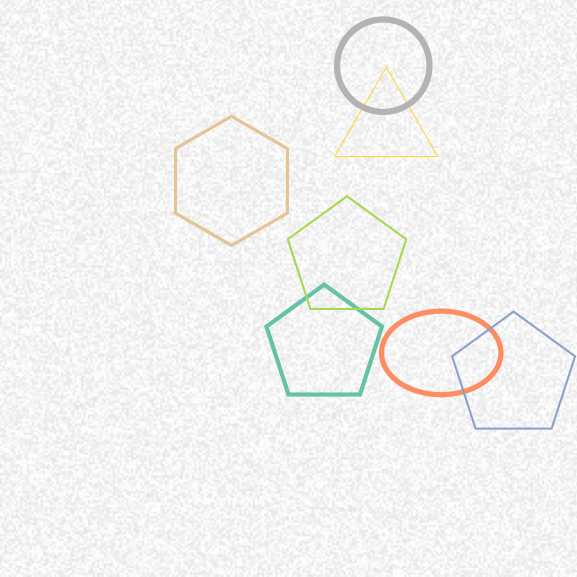[{"shape": "pentagon", "thickness": 2, "radius": 0.53, "center": [0.561, 0.401]}, {"shape": "oval", "thickness": 2.5, "radius": 0.52, "center": [0.764, 0.388]}, {"shape": "pentagon", "thickness": 1, "radius": 0.56, "center": [0.889, 0.348]}, {"shape": "pentagon", "thickness": 1, "radius": 0.54, "center": [0.601, 0.551]}, {"shape": "triangle", "thickness": 0.5, "radius": 0.52, "center": [0.669, 0.78]}, {"shape": "hexagon", "thickness": 1.5, "radius": 0.56, "center": [0.401, 0.686]}, {"shape": "circle", "thickness": 3, "radius": 0.4, "center": [0.664, 0.885]}]